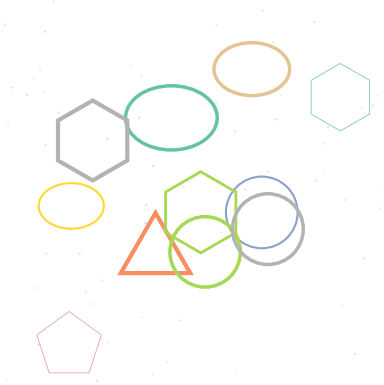[{"shape": "hexagon", "thickness": 0.5, "radius": 0.44, "center": [0.884, 0.748]}, {"shape": "oval", "thickness": 2.5, "radius": 0.6, "center": [0.445, 0.694]}, {"shape": "triangle", "thickness": 3, "radius": 0.52, "center": [0.404, 0.343]}, {"shape": "circle", "thickness": 1.5, "radius": 0.47, "center": [0.68, 0.448]}, {"shape": "pentagon", "thickness": 0.5, "radius": 0.44, "center": [0.179, 0.103]}, {"shape": "hexagon", "thickness": 2, "radius": 0.53, "center": [0.521, 0.449]}, {"shape": "circle", "thickness": 2.5, "radius": 0.46, "center": [0.533, 0.346]}, {"shape": "oval", "thickness": 1.5, "radius": 0.42, "center": [0.185, 0.465]}, {"shape": "oval", "thickness": 2.5, "radius": 0.49, "center": [0.654, 0.82]}, {"shape": "hexagon", "thickness": 3, "radius": 0.52, "center": [0.241, 0.635]}, {"shape": "circle", "thickness": 2.5, "radius": 0.46, "center": [0.696, 0.405]}]